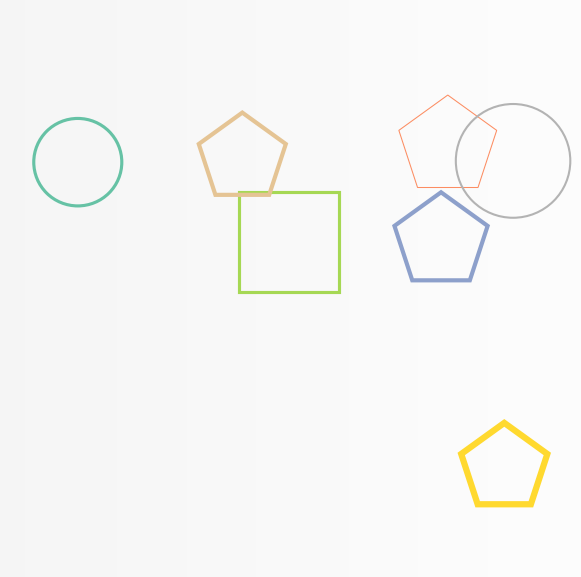[{"shape": "circle", "thickness": 1.5, "radius": 0.38, "center": [0.134, 0.718]}, {"shape": "pentagon", "thickness": 0.5, "radius": 0.44, "center": [0.77, 0.746]}, {"shape": "pentagon", "thickness": 2, "radius": 0.42, "center": [0.759, 0.582]}, {"shape": "square", "thickness": 1.5, "radius": 0.43, "center": [0.497, 0.58]}, {"shape": "pentagon", "thickness": 3, "radius": 0.39, "center": [0.868, 0.189]}, {"shape": "pentagon", "thickness": 2, "radius": 0.39, "center": [0.417, 0.725]}, {"shape": "circle", "thickness": 1, "radius": 0.49, "center": [0.883, 0.721]}]